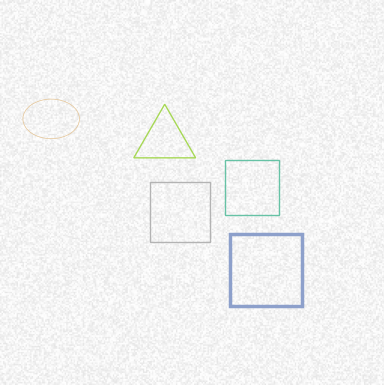[{"shape": "square", "thickness": 1, "radius": 0.35, "center": [0.654, 0.513]}, {"shape": "square", "thickness": 2.5, "radius": 0.47, "center": [0.691, 0.299]}, {"shape": "triangle", "thickness": 1, "radius": 0.46, "center": [0.428, 0.636]}, {"shape": "oval", "thickness": 0.5, "radius": 0.37, "center": [0.133, 0.691]}, {"shape": "square", "thickness": 1, "radius": 0.39, "center": [0.467, 0.449]}]